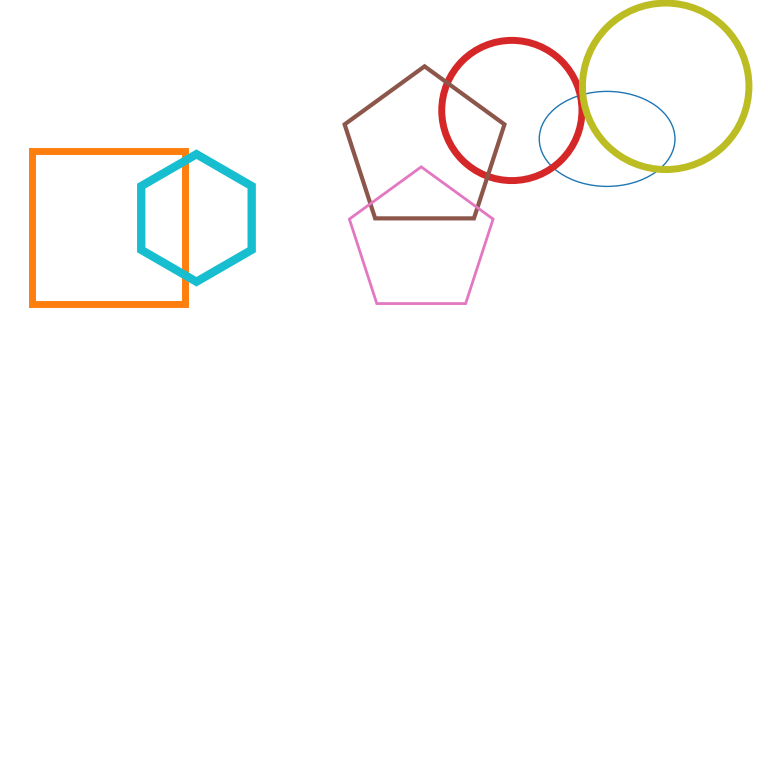[{"shape": "oval", "thickness": 0.5, "radius": 0.44, "center": [0.788, 0.82]}, {"shape": "square", "thickness": 2.5, "radius": 0.5, "center": [0.141, 0.704]}, {"shape": "circle", "thickness": 2.5, "radius": 0.46, "center": [0.665, 0.857]}, {"shape": "pentagon", "thickness": 1.5, "radius": 0.55, "center": [0.551, 0.805]}, {"shape": "pentagon", "thickness": 1, "radius": 0.49, "center": [0.547, 0.685]}, {"shape": "circle", "thickness": 2.5, "radius": 0.54, "center": [0.865, 0.888]}, {"shape": "hexagon", "thickness": 3, "radius": 0.41, "center": [0.255, 0.717]}]